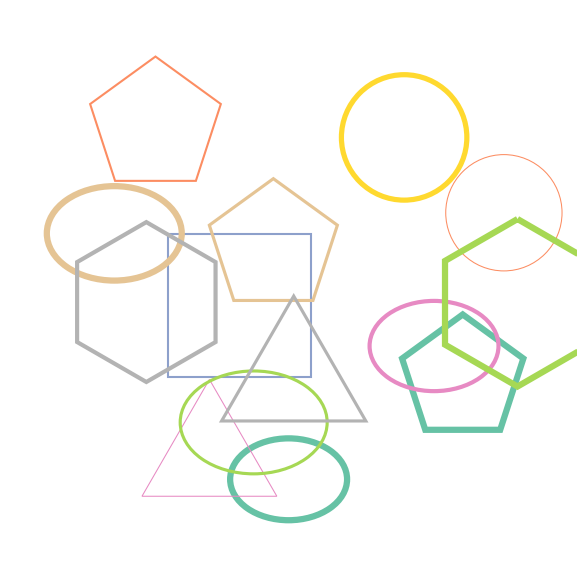[{"shape": "pentagon", "thickness": 3, "radius": 0.55, "center": [0.801, 0.344]}, {"shape": "oval", "thickness": 3, "radius": 0.51, "center": [0.5, 0.169]}, {"shape": "pentagon", "thickness": 1, "radius": 0.59, "center": [0.269, 0.782]}, {"shape": "circle", "thickness": 0.5, "radius": 0.5, "center": [0.873, 0.631]}, {"shape": "square", "thickness": 1, "radius": 0.62, "center": [0.414, 0.47]}, {"shape": "triangle", "thickness": 0.5, "radius": 0.67, "center": [0.363, 0.207]}, {"shape": "oval", "thickness": 2, "radius": 0.56, "center": [0.752, 0.4]}, {"shape": "hexagon", "thickness": 3, "radius": 0.73, "center": [0.896, 0.475]}, {"shape": "oval", "thickness": 1.5, "radius": 0.64, "center": [0.439, 0.268]}, {"shape": "circle", "thickness": 2.5, "radius": 0.54, "center": [0.7, 0.761]}, {"shape": "oval", "thickness": 3, "radius": 0.58, "center": [0.198, 0.595]}, {"shape": "pentagon", "thickness": 1.5, "radius": 0.58, "center": [0.473, 0.573]}, {"shape": "hexagon", "thickness": 2, "radius": 0.69, "center": [0.253, 0.476]}, {"shape": "triangle", "thickness": 1.5, "radius": 0.72, "center": [0.509, 0.342]}]